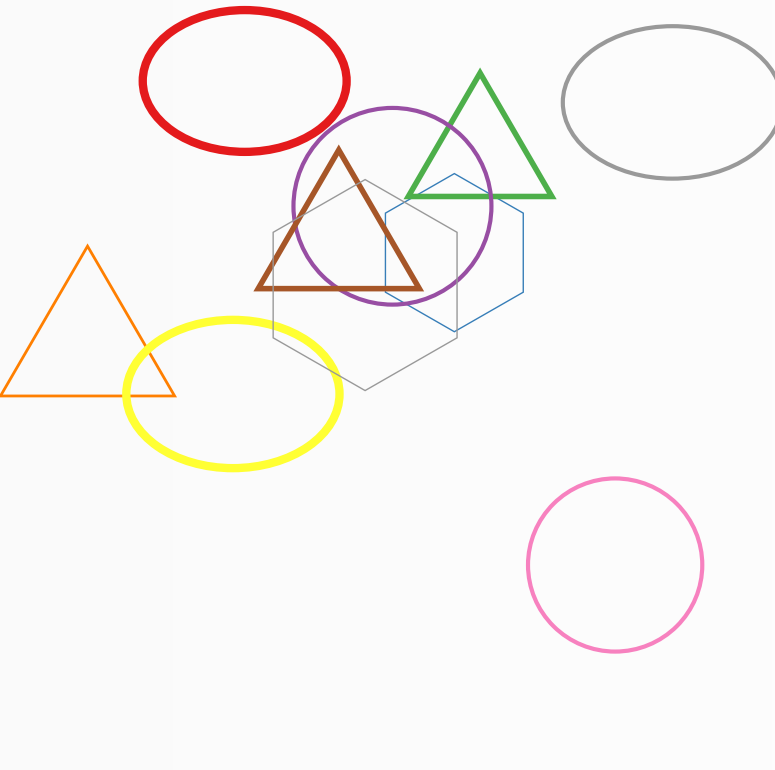[{"shape": "oval", "thickness": 3, "radius": 0.66, "center": [0.316, 0.895]}, {"shape": "hexagon", "thickness": 0.5, "radius": 0.51, "center": [0.586, 0.672]}, {"shape": "triangle", "thickness": 2, "radius": 0.53, "center": [0.619, 0.798]}, {"shape": "circle", "thickness": 1.5, "radius": 0.64, "center": [0.506, 0.732]}, {"shape": "triangle", "thickness": 1, "radius": 0.65, "center": [0.113, 0.551]}, {"shape": "oval", "thickness": 3, "radius": 0.69, "center": [0.301, 0.488]}, {"shape": "triangle", "thickness": 2, "radius": 0.6, "center": [0.437, 0.685]}, {"shape": "circle", "thickness": 1.5, "radius": 0.56, "center": [0.794, 0.266]}, {"shape": "hexagon", "thickness": 0.5, "radius": 0.69, "center": [0.471, 0.63]}, {"shape": "oval", "thickness": 1.5, "radius": 0.71, "center": [0.868, 0.867]}]